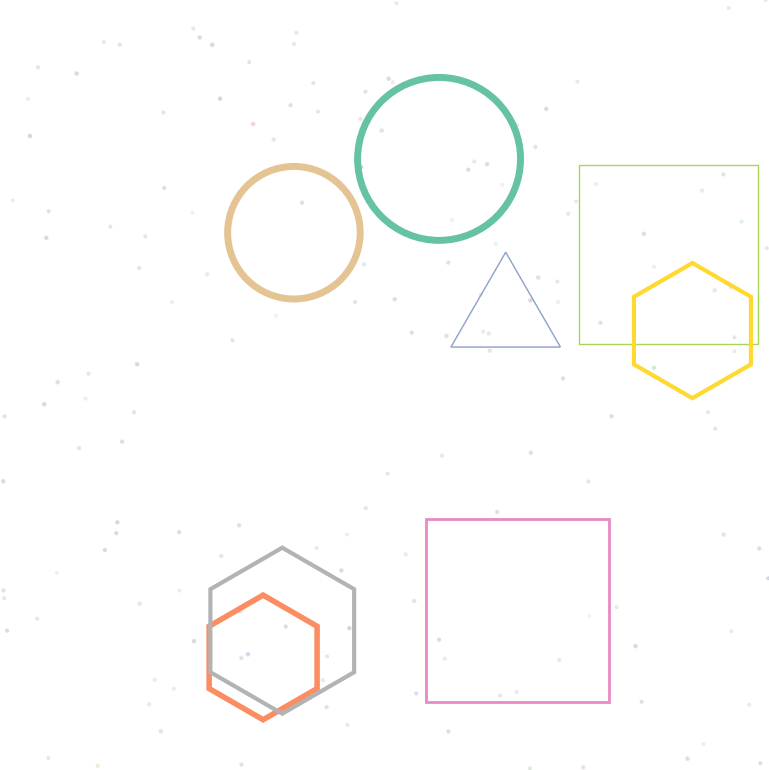[{"shape": "circle", "thickness": 2.5, "radius": 0.53, "center": [0.57, 0.794]}, {"shape": "hexagon", "thickness": 2, "radius": 0.4, "center": [0.342, 0.146]}, {"shape": "triangle", "thickness": 0.5, "radius": 0.41, "center": [0.657, 0.59]}, {"shape": "square", "thickness": 1, "radius": 0.59, "center": [0.672, 0.207]}, {"shape": "square", "thickness": 0.5, "radius": 0.58, "center": [0.869, 0.67]}, {"shape": "hexagon", "thickness": 1.5, "radius": 0.44, "center": [0.899, 0.571]}, {"shape": "circle", "thickness": 2.5, "radius": 0.43, "center": [0.382, 0.698]}, {"shape": "hexagon", "thickness": 1.5, "radius": 0.54, "center": [0.367, 0.181]}]